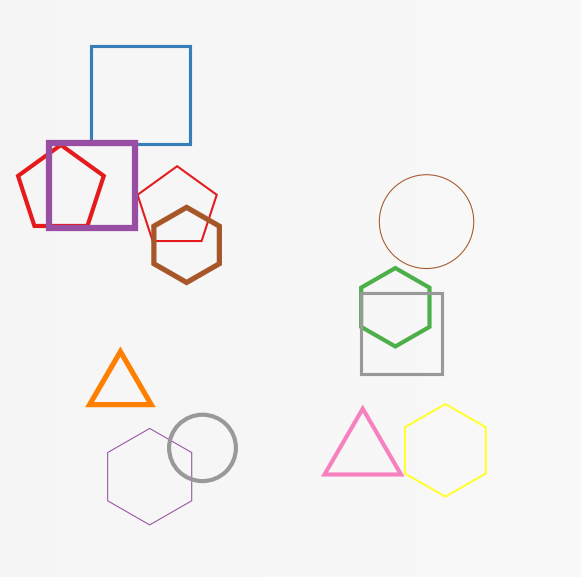[{"shape": "pentagon", "thickness": 2, "radius": 0.39, "center": [0.105, 0.671]}, {"shape": "pentagon", "thickness": 1, "radius": 0.36, "center": [0.305, 0.64]}, {"shape": "square", "thickness": 1.5, "radius": 0.42, "center": [0.242, 0.835]}, {"shape": "hexagon", "thickness": 2, "radius": 0.34, "center": [0.68, 0.467]}, {"shape": "hexagon", "thickness": 0.5, "radius": 0.42, "center": [0.258, 0.174]}, {"shape": "square", "thickness": 3, "radius": 0.37, "center": [0.158, 0.678]}, {"shape": "triangle", "thickness": 2.5, "radius": 0.31, "center": [0.207, 0.329]}, {"shape": "hexagon", "thickness": 1, "radius": 0.4, "center": [0.766, 0.219]}, {"shape": "circle", "thickness": 0.5, "radius": 0.41, "center": [0.734, 0.615]}, {"shape": "hexagon", "thickness": 2.5, "radius": 0.33, "center": [0.321, 0.575]}, {"shape": "triangle", "thickness": 2, "radius": 0.38, "center": [0.624, 0.215]}, {"shape": "circle", "thickness": 2, "radius": 0.29, "center": [0.348, 0.224]}, {"shape": "square", "thickness": 1.5, "radius": 0.35, "center": [0.69, 0.422]}]